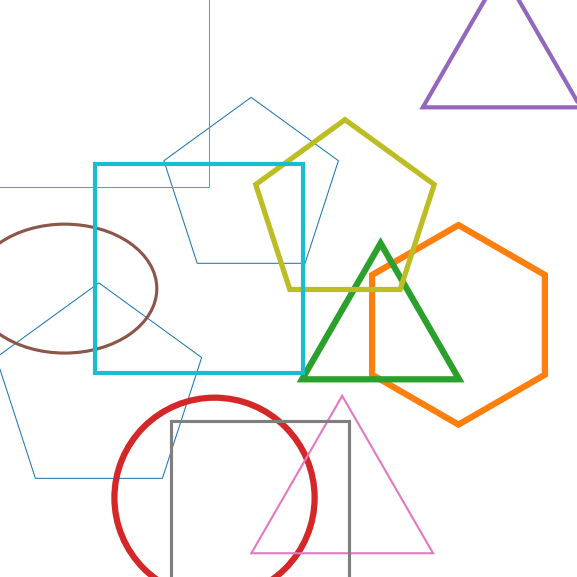[{"shape": "pentagon", "thickness": 0.5, "radius": 0.94, "center": [0.171, 0.322]}, {"shape": "pentagon", "thickness": 0.5, "radius": 0.79, "center": [0.435, 0.672]}, {"shape": "hexagon", "thickness": 3, "radius": 0.86, "center": [0.794, 0.437]}, {"shape": "triangle", "thickness": 3, "radius": 0.79, "center": [0.659, 0.421]}, {"shape": "circle", "thickness": 3, "radius": 0.87, "center": [0.371, 0.137]}, {"shape": "triangle", "thickness": 2, "radius": 0.79, "center": [0.869, 0.892]}, {"shape": "oval", "thickness": 1.5, "radius": 0.8, "center": [0.112, 0.499]}, {"shape": "triangle", "thickness": 1, "radius": 0.91, "center": [0.593, 0.132]}, {"shape": "square", "thickness": 1.5, "radius": 0.77, "center": [0.45, 0.116]}, {"shape": "pentagon", "thickness": 2.5, "radius": 0.81, "center": [0.597, 0.629]}, {"shape": "square", "thickness": 2, "radius": 0.9, "center": [0.344, 0.534]}, {"shape": "square", "thickness": 0.5, "radius": 0.98, "center": [0.165, 0.872]}]